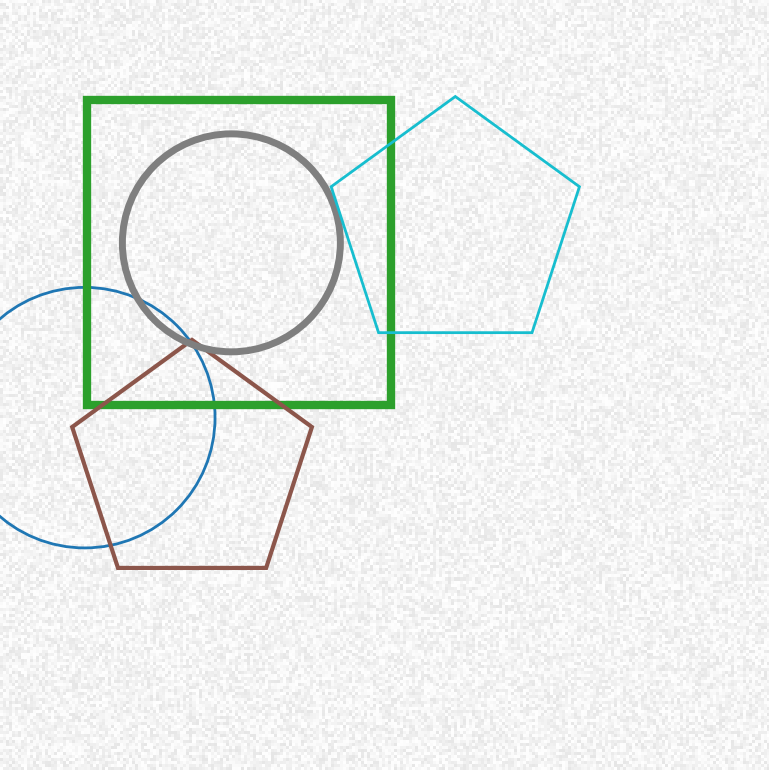[{"shape": "circle", "thickness": 1, "radius": 0.85, "center": [0.11, 0.458]}, {"shape": "square", "thickness": 3, "radius": 0.99, "center": [0.31, 0.672]}, {"shape": "pentagon", "thickness": 1.5, "radius": 0.82, "center": [0.249, 0.395]}, {"shape": "circle", "thickness": 2.5, "radius": 0.71, "center": [0.3, 0.685]}, {"shape": "pentagon", "thickness": 1, "radius": 0.85, "center": [0.591, 0.705]}]